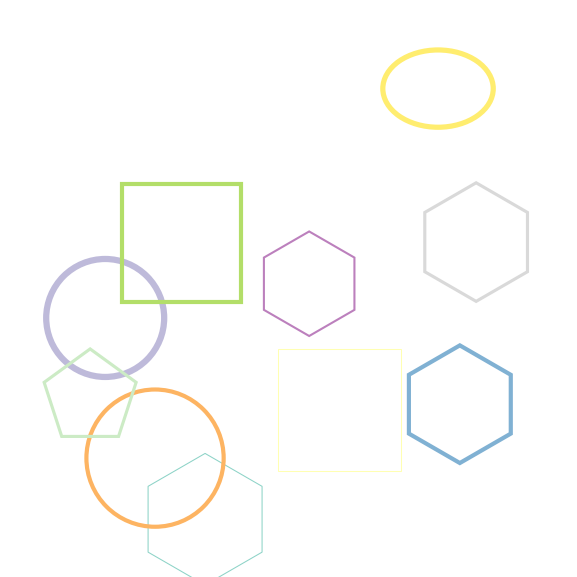[{"shape": "hexagon", "thickness": 0.5, "radius": 0.57, "center": [0.355, 0.1]}, {"shape": "square", "thickness": 0.5, "radius": 0.53, "center": [0.588, 0.289]}, {"shape": "circle", "thickness": 3, "radius": 0.51, "center": [0.182, 0.449]}, {"shape": "hexagon", "thickness": 2, "radius": 0.51, "center": [0.796, 0.299]}, {"shape": "circle", "thickness": 2, "radius": 0.59, "center": [0.268, 0.206]}, {"shape": "square", "thickness": 2, "radius": 0.51, "center": [0.315, 0.579]}, {"shape": "hexagon", "thickness": 1.5, "radius": 0.51, "center": [0.824, 0.58]}, {"shape": "hexagon", "thickness": 1, "radius": 0.45, "center": [0.535, 0.508]}, {"shape": "pentagon", "thickness": 1.5, "radius": 0.42, "center": [0.156, 0.311]}, {"shape": "oval", "thickness": 2.5, "radius": 0.48, "center": [0.758, 0.846]}]